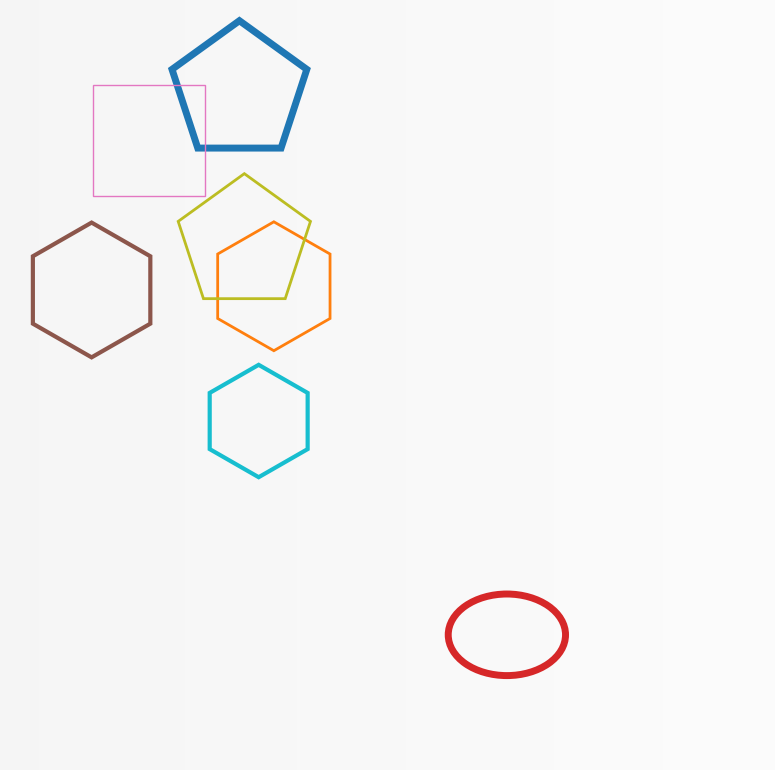[{"shape": "pentagon", "thickness": 2.5, "radius": 0.46, "center": [0.309, 0.882]}, {"shape": "hexagon", "thickness": 1, "radius": 0.42, "center": [0.353, 0.628]}, {"shape": "oval", "thickness": 2.5, "radius": 0.38, "center": [0.654, 0.176]}, {"shape": "hexagon", "thickness": 1.5, "radius": 0.44, "center": [0.118, 0.623]}, {"shape": "square", "thickness": 0.5, "radius": 0.36, "center": [0.192, 0.817]}, {"shape": "pentagon", "thickness": 1, "radius": 0.45, "center": [0.315, 0.685]}, {"shape": "hexagon", "thickness": 1.5, "radius": 0.36, "center": [0.334, 0.453]}]